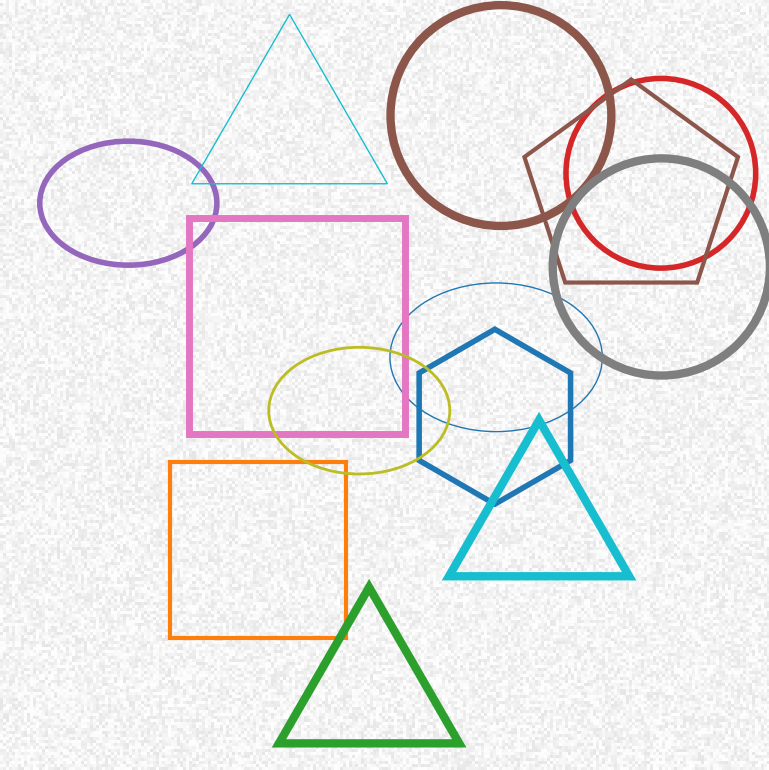[{"shape": "hexagon", "thickness": 2, "radius": 0.57, "center": [0.643, 0.459]}, {"shape": "oval", "thickness": 0.5, "radius": 0.69, "center": [0.644, 0.536]}, {"shape": "square", "thickness": 1.5, "radius": 0.57, "center": [0.335, 0.285]}, {"shape": "triangle", "thickness": 3, "radius": 0.68, "center": [0.479, 0.102]}, {"shape": "circle", "thickness": 2, "radius": 0.62, "center": [0.858, 0.775]}, {"shape": "oval", "thickness": 2, "radius": 0.58, "center": [0.167, 0.736]}, {"shape": "pentagon", "thickness": 1.5, "radius": 0.73, "center": [0.82, 0.751]}, {"shape": "circle", "thickness": 3, "radius": 0.72, "center": [0.651, 0.85]}, {"shape": "square", "thickness": 2.5, "radius": 0.7, "center": [0.385, 0.576]}, {"shape": "circle", "thickness": 3, "radius": 0.71, "center": [0.859, 0.653]}, {"shape": "oval", "thickness": 1, "radius": 0.59, "center": [0.467, 0.467]}, {"shape": "triangle", "thickness": 0.5, "radius": 0.73, "center": [0.376, 0.835]}, {"shape": "triangle", "thickness": 3, "radius": 0.68, "center": [0.7, 0.319]}]